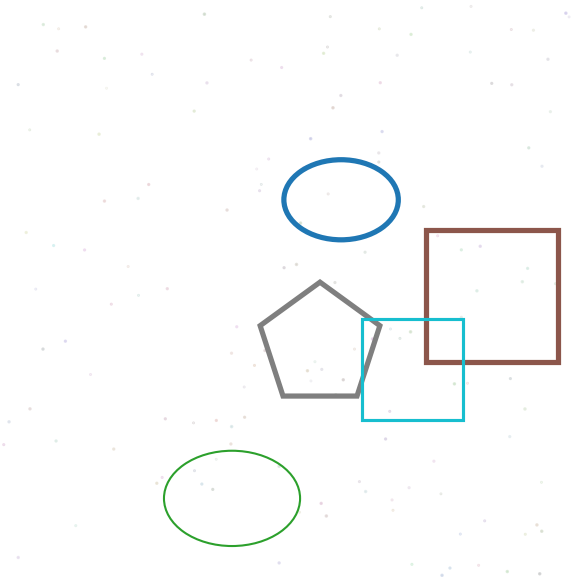[{"shape": "oval", "thickness": 2.5, "radius": 0.5, "center": [0.591, 0.653]}, {"shape": "oval", "thickness": 1, "radius": 0.59, "center": [0.402, 0.136]}, {"shape": "square", "thickness": 2.5, "radius": 0.57, "center": [0.852, 0.486]}, {"shape": "pentagon", "thickness": 2.5, "radius": 0.55, "center": [0.554, 0.402]}, {"shape": "square", "thickness": 1.5, "radius": 0.44, "center": [0.714, 0.359]}]